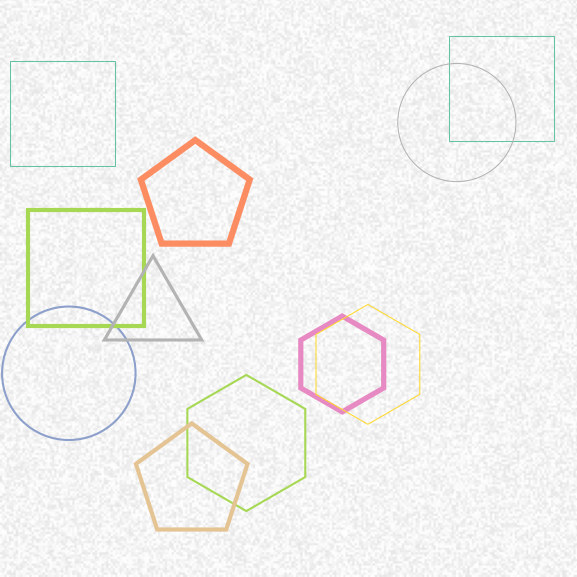[{"shape": "square", "thickness": 0.5, "radius": 0.45, "center": [0.108, 0.803]}, {"shape": "square", "thickness": 0.5, "radius": 0.45, "center": [0.869, 0.846]}, {"shape": "pentagon", "thickness": 3, "radius": 0.5, "center": [0.338, 0.658]}, {"shape": "circle", "thickness": 1, "radius": 0.58, "center": [0.119, 0.353]}, {"shape": "hexagon", "thickness": 2.5, "radius": 0.41, "center": [0.593, 0.369]}, {"shape": "hexagon", "thickness": 1, "radius": 0.59, "center": [0.427, 0.232]}, {"shape": "square", "thickness": 2, "radius": 0.5, "center": [0.149, 0.535]}, {"shape": "hexagon", "thickness": 0.5, "radius": 0.52, "center": [0.637, 0.368]}, {"shape": "pentagon", "thickness": 2, "radius": 0.51, "center": [0.332, 0.164]}, {"shape": "circle", "thickness": 0.5, "radius": 0.51, "center": [0.791, 0.787]}, {"shape": "triangle", "thickness": 1.5, "radius": 0.49, "center": [0.265, 0.459]}]